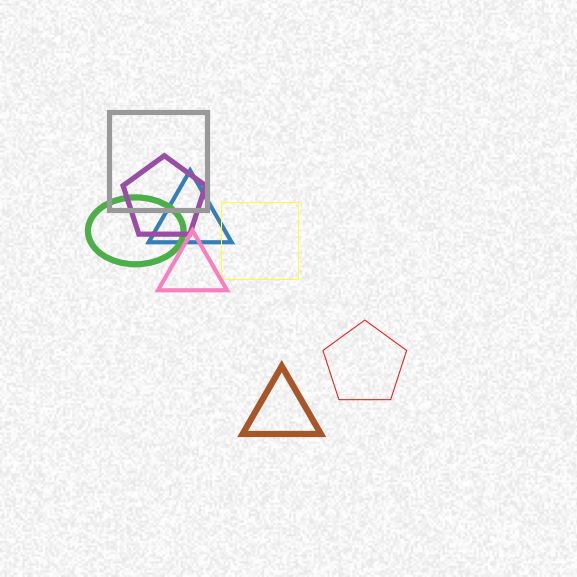[{"shape": "pentagon", "thickness": 0.5, "radius": 0.38, "center": [0.632, 0.369]}, {"shape": "triangle", "thickness": 2, "radius": 0.41, "center": [0.329, 0.621]}, {"shape": "oval", "thickness": 3, "radius": 0.41, "center": [0.235, 0.599]}, {"shape": "pentagon", "thickness": 2.5, "radius": 0.38, "center": [0.285, 0.654]}, {"shape": "square", "thickness": 0.5, "radius": 0.33, "center": [0.45, 0.583]}, {"shape": "triangle", "thickness": 3, "radius": 0.39, "center": [0.488, 0.287]}, {"shape": "triangle", "thickness": 2, "radius": 0.35, "center": [0.333, 0.531]}, {"shape": "square", "thickness": 2.5, "radius": 0.42, "center": [0.274, 0.72]}]